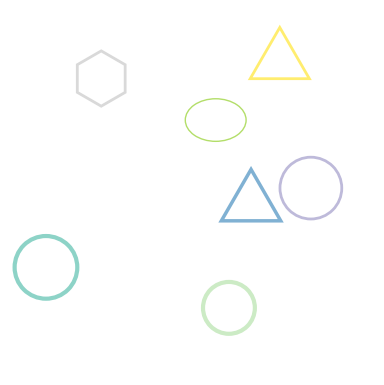[{"shape": "circle", "thickness": 3, "radius": 0.41, "center": [0.119, 0.306]}, {"shape": "circle", "thickness": 2, "radius": 0.4, "center": [0.807, 0.511]}, {"shape": "triangle", "thickness": 2.5, "radius": 0.45, "center": [0.652, 0.471]}, {"shape": "oval", "thickness": 1, "radius": 0.39, "center": [0.56, 0.688]}, {"shape": "hexagon", "thickness": 2, "radius": 0.36, "center": [0.263, 0.796]}, {"shape": "circle", "thickness": 3, "radius": 0.34, "center": [0.595, 0.2]}, {"shape": "triangle", "thickness": 2, "radius": 0.44, "center": [0.727, 0.84]}]